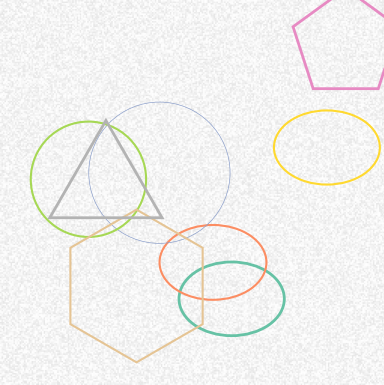[{"shape": "oval", "thickness": 2, "radius": 0.68, "center": [0.602, 0.224]}, {"shape": "oval", "thickness": 1.5, "radius": 0.69, "center": [0.553, 0.318]}, {"shape": "circle", "thickness": 0.5, "radius": 0.92, "center": [0.414, 0.551]}, {"shape": "pentagon", "thickness": 2, "radius": 0.72, "center": [0.898, 0.886]}, {"shape": "circle", "thickness": 1.5, "radius": 0.75, "center": [0.23, 0.534]}, {"shape": "oval", "thickness": 1.5, "radius": 0.69, "center": [0.849, 0.617]}, {"shape": "hexagon", "thickness": 1.5, "radius": 0.99, "center": [0.355, 0.257]}, {"shape": "triangle", "thickness": 2, "radius": 0.84, "center": [0.275, 0.519]}]